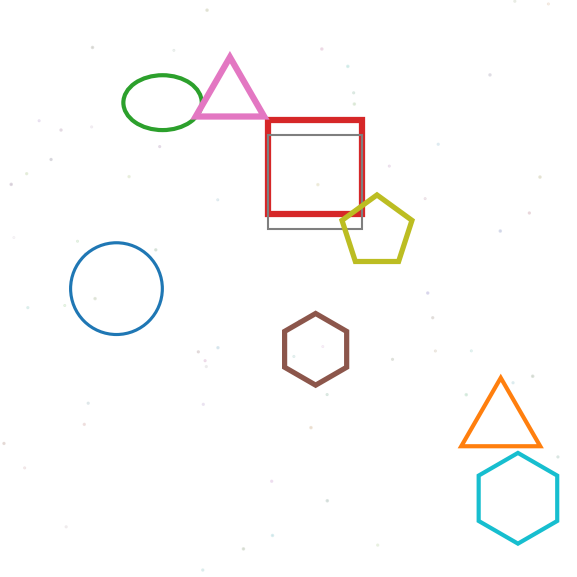[{"shape": "circle", "thickness": 1.5, "radius": 0.4, "center": [0.202, 0.499]}, {"shape": "triangle", "thickness": 2, "radius": 0.39, "center": [0.867, 0.266]}, {"shape": "oval", "thickness": 2, "radius": 0.34, "center": [0.281, 0.821]}, {"shape": "square", "thickness": 3, "radius": 0.4, "center": [0.545, 0.71]}, {"shape": "hexagon", "thickness": 2.5, "radius": 0.31, "center": [0.547, 0.394]}, {"shape": "triangle", "thickness": 3, "radius": 0.34, "center": [0.398, 0.832]}, {"shape": "square", "thickness": 1, "radius": 0.41, "center": [0.546, 0.684]}, {"shape": "pentagon", "thickness": 2.5, "radius": 0.32, "center": [0.653, 0.598]}, {"shape": "hexagon", "thickness": 2, "radius": 0.39, "center": [0.897, 0.136]}]